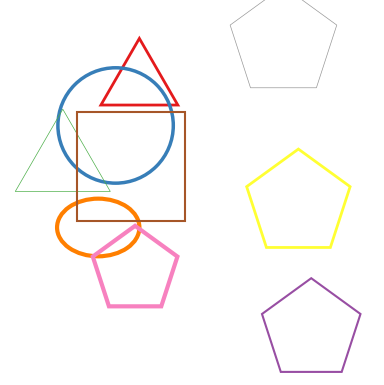[{"shape": "triangle", "thickness": 2, "radius": 0.58, "center": [0.362, 0.785]}, {"shape": "circle", "thickness": 2.5, "radius": 0.75, "center": [0.3, 0.674]}, {"shape": "triangle", "thickness": 0.5, "radius": 0.71, "center": [0.163, 0.574]}, {"shape": "pentagon", "thickness": 1.5, "radius": 0.67, "center": [0.808, 0.143]}, {"shape": "oval", "thickness": 3, "radius": 0.53, "center": [0.255, 0.409]}, {"shape": "pentagon", "thickness": 2, "radius": 0.71, "center": [0.775, 0.472]}, {"shape": "square", "thickness": 1.5, "radius": 0.71, "center": [0.34, 0.568]}, {"shape": "pentagon", "thickness": 3, "radius": 0.58, "center": [0.351, 0.298]}, {"shape": "pentagon", "thickness": 0.5, "radius": 0.73, "center": [0.736, 0.89]}]